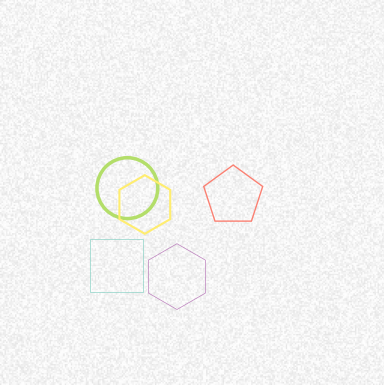[{"shape": "square", "thickness": 0.5, "radius": 0.34, "center": [0.304, 0.31]}, {"shape": "pentagon", "thickness": 1, "radius": 0.4, "center": [0.606, 0.491]}, {"shape": "circle", "thickness": 2.5, "radius": 0.4, "center": [0.331, 0.511]}, {"shape": "hexagon", "thickness": 0.5, "radius": 0.43, "center": [0.46, 0.282]}, {"shape": "hexagon", "thickness": 1.5, "radius": 0.38, "center": [0.376, 0.469]}]